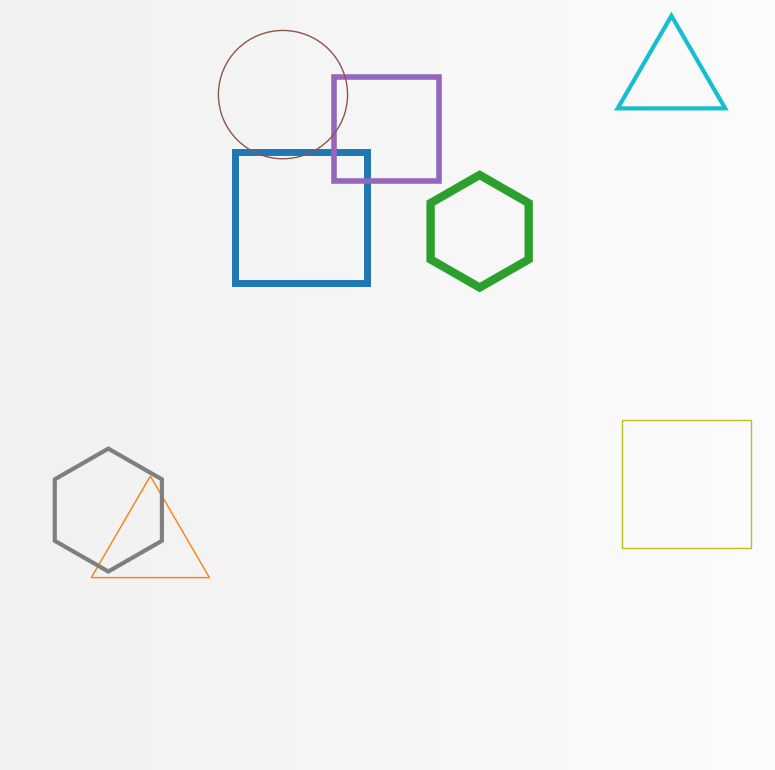[{"shape": "square", "thickness": 2.5, "radius": 0.43, "center": [0.388, 0.718]}, {"shape": "triangle", "thickness": 0.5, "radius": 0.44, "center": [0.194, 0.294]}, {"shape": "hexagon", "thickness": 3, "radius": 0.37, "center": [0.619, 0.7]}, {"shape": "square", "thickness": 2, "radius": 0.34, "center": [0.499, 0.833]}, {"shape": "circle", "thickness": 0.5, "radius": 0.42, "center": [0.365, 0.877]}, {"shape": "hexagon", "thickness": 1.5, "radius": 0.4, "center": [0.14, 0.338]}, {"shape": "square", "thickness": 0.5, "radius": 0.42, "center": [0.885, 0.371]}, {"shape": "triangle", "thickness": 1.5, "radius": 0.4, "center": [0.866, 0.899]}]